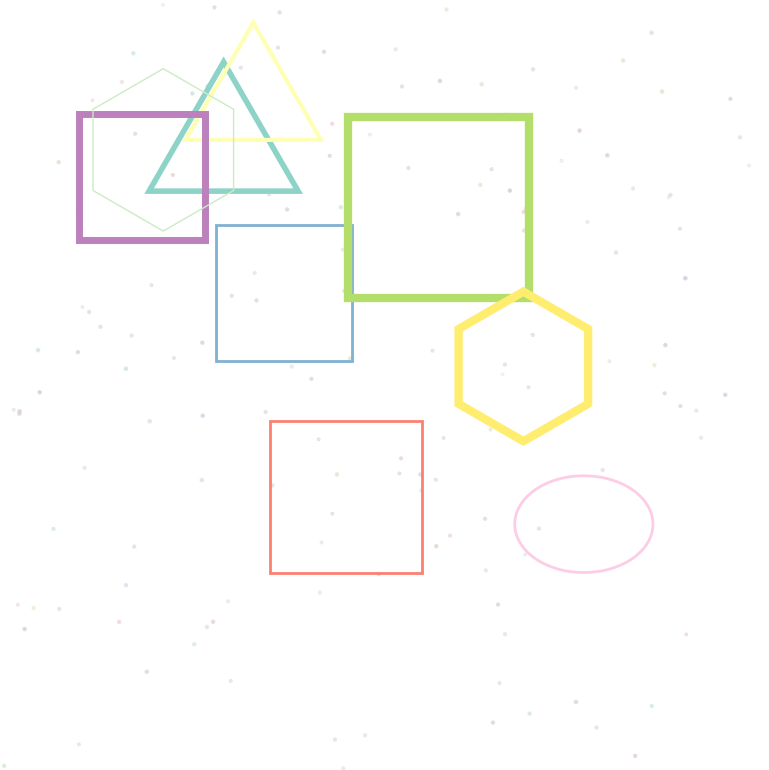[{"shape": "triangle", "thickness": 2, "radius": 0.56, "center": [0.29, 0.808]}, {"shape": "triangle", "thickness": 1.5, "radius": 0.51, "center": [0.329, 0.869]}, {"shape": "square", "thickness": 1, "radius": 0.49, "center": [0.45, 0.355]}, {"shape": "square", "thickness": 1, "radius": 0.44, "center": [0.368, 0.619]}, {"shape": "square", "thickness": 3, "radius": 0.59, "center": [0.57, 0.731]}, {"shape": "oval", "thickness": 1, "radius": 0.45, "center": [0.758, 0.319]}, {"shape": "square", "thickness": 2.5, "radius": 0.41, "center": [0.184, 0.771]}, {"shape": "hexagon", "thickness": 0.5, "radius": 0.53, "center": [0.212, 0.805]}, {"shape": "hexagon", "thickness": 3, "radius": 0.49, "center": [0.68, 0.524]}]